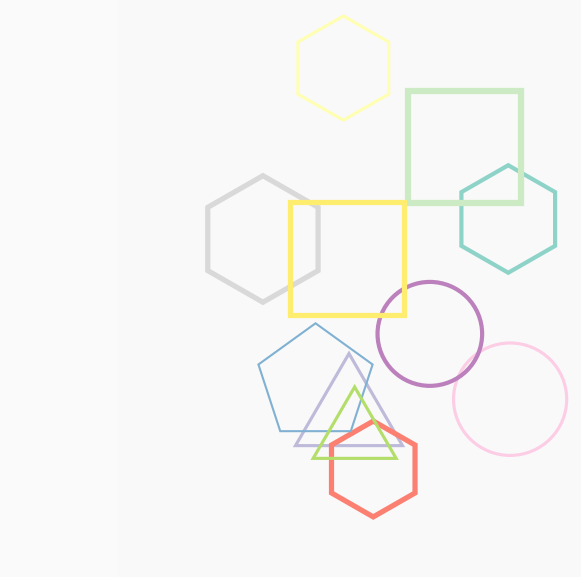[{"shape": "hexagon", "thickness": 2, "radius": 0.47, "center": [0.874, 0.62]}, {"shape": "hexagon", "thickness": 1.5, "radius": 0.45, "center": [0.591, 0.881]}, {"shape": "triangle", "thickness": 1.5, "radius": 0.53, "center": [0.6, 0.281]}, {"shape": "hexagon", "thickness": 2.5, "radius": 0.41, "center": [0.642, 0.187]}, {"shape": "pentagon", "thickness": 1, "radius": 0.52, "center": [0.543, 0.336]}, {"shape": "triangle", "thickness": 1.5, "radius": 0.41, "center": [0.61, 0.247]}, {"shape": "circle", "thickness": 1.5, "radius": 0.49, "center": [0.878, 0.308]}, {"shape": "hexagon", "thickness": 2.5, "radius": 0.55, "center": [0.452, 0.585]}, {"shape": "circle", "thickness": 2, "radius": 0.45, "center": [0.74, 0.421]}, {"shape": "square", "thickness": 3, "radius": 0.48, "center": [0.799, 0.745]}, {"shape": "square", "thickness": 2.5, "radius": 0.49, "center": [0.597, 0.551]}]